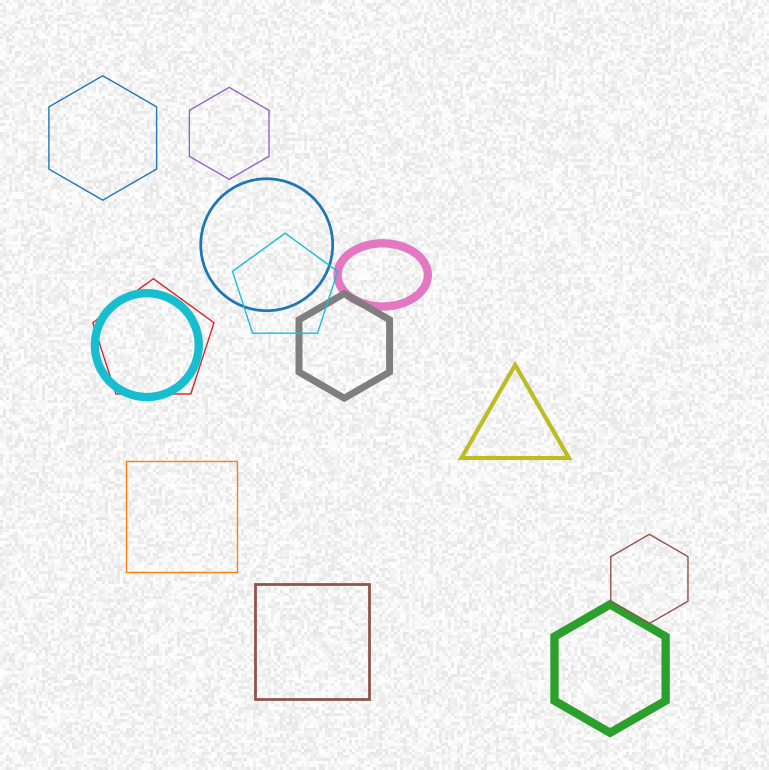[{"shape": "circle", "thickness": 1, "radius": 0.43, "center": [0.346, 0.682]}, {"shape": "hexagon", "thickness": 0.5, "radius": 0.4, "center": [0.133, 0.821]}, {"shape": "square", "thickness": 0.5, "radius": 0.36, "center": [0.236, 0.329]}, {"shape": "hexagon", "thickness": 3, "radius": 0.42, "center": [0.792, 0.132]}, {"shape": "pentagon", "thickness": 0.5, "radius": 0.41, "center": [0.199, 0.555]}, {"shape": "hexagon", "thickness": 0.5, "radius": 0.3, "center": [0.298, 0.827]}, {"shape": "square", "thickness": 1, "radius": 0.37, "center": [0.406, 0.167]}, {"shape": "hexagon", "thickness": 0.5, "radius": 0.29, "center": [0.843, 0.248]}, {"shape": "oval", "thickness": 3, "radius": 0.29, "center": [0.497, 0.643]}, {"shape": "hexagon", "thickness": 2.5, "radius": 0.34, "center": [0.447, 0.551]}, {"shape": "triangle", "thickness": 1.5, "radius": 0.4, "center": [0.669, 0.445]}, {"shape": "pentagon", "thickness": 0.5, "radius": 0.36, "center": [0.37, 0.625]}, {"shape": "circle", "thickness": 3, "radius": 0.34, "center": [0.191, 0.552]}]